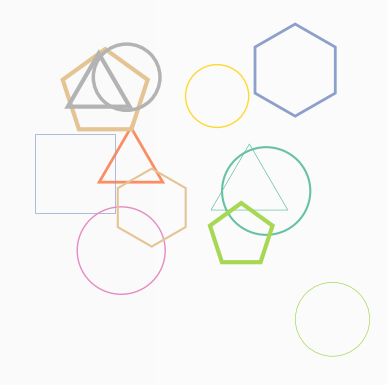[{"shape": "circle", "thickness": 1.5, "radius": 0.57, "center": [0.687, 0.504]}, {"shape": "triangle", "thickness": 0.5, "radius": 0.57, "center": [0.644, 0.512]}, {"shape": "triangle", "thickness": 2, "radius": 0.47, "center": [0.338, 0.574]}, {"shape": "hexagon", "thickness": 2, "radius": 0.6, "center": [0.762, 0.818]}, {"shape": "square", "thickness": 0.5, "radius": 0.51, "center": [0.193, 0.55]}, {"shape": "circle", "thickness": 1, "radius": 0.57, "center": [0.313, 0.349]}, {"shape": "pentagon", "thickness": 3, "radius": 0.42, "center": [0.623, 0.388]}, {"shape": "circle", "thickness": 0.5, "radius": 0.48, "center": [0.858, 0.171]}, {"shape": "circle", "thickness": 1, "radius": 0.41, "center": [0.56, 0.751]}, {"shape": "hexagon", "thickness": 1.5, "radius": 0.51, "center": [0.392, 0.461]}, {"shape": "pentagon", "thickness": 3, "radius": 0.58, "center": [0.271, 0.757]}, {"shape": "circle", "thickness": 2.5, "radius": 0.43, "center": [0.327, 0.799]}, {"shape": "triangle", "thickness": 3, "radius": 0.46, "center": [0.255, 0.769]}]